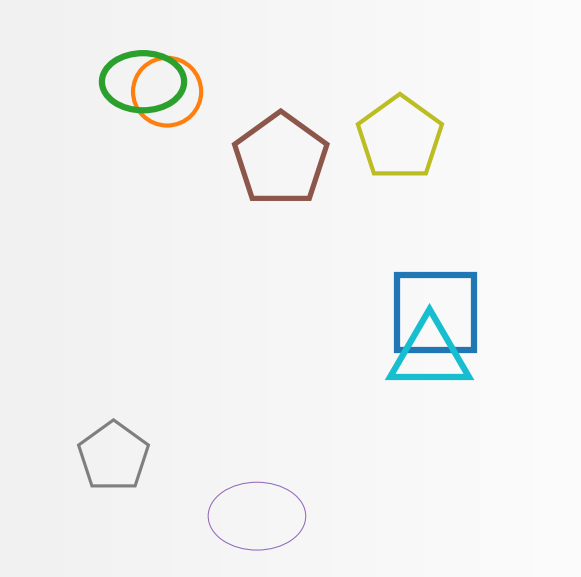[{"shape": "square", "thickness": 3, "radius": 0.33, "center": [0.749, 0.458]}, {"shape": "circle", "thickness": 2, "radius": 0.29, "center": [0.287, 0.84]}, {"shape": "oval", "thickness": 3, "radius": 0.35, "center": [0.246, 0.858]}, {"shape": "oval", "thickness": 0.5, "radius": 0.42, "center": [0.442, 0.105]}, {"shape": "pentagon", "thickness": 2.5, "radius": 0.42, "center": [0.483, 0.723]}, {"shape": "pentagon", "thickness": 1.5, "radius": 0.32, "center": [0.195, 0.209]}, {"shape": "pentagon", "thickness": 2, "radius": 0.38, "center": [0.688, 0.76]}, {"shape": "triangle", "thickness": 3, "radius": 0.39, "center": [0.739, 0.386]}]